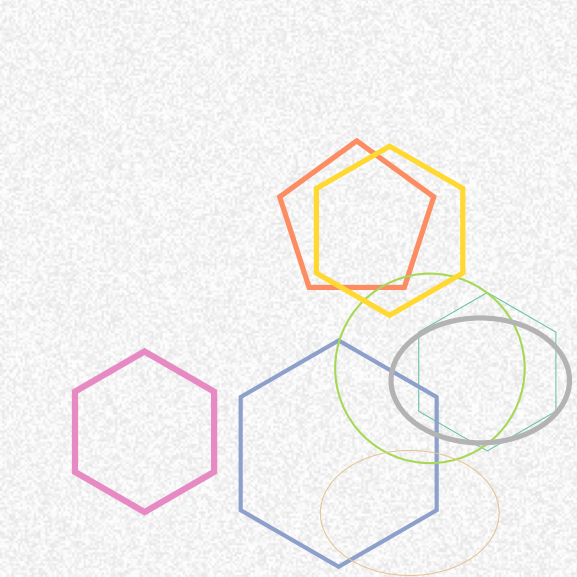[{"shape": "hexagon", "thickness": 0.5, "radius": 0.69, "center": [0.844, 0.356]}, {"shape": "pentagon", "thickness": 2.5, "radius": 0.7, "center": [0.618, 0.615]}, {"shape": "hexagon", "thickness": 2, "radius": 0.98, "center": [0.586, 0.214]}, {"shape": "hexagon", "thickness": 3, "radius": 0.7, "center": [0.25, 0.251]}, {"shape": "circle", "thickness": 1, "radius": 0.82, "center": [0.744, 0.361]}, {"shape": "hexagon", "thickness": 2.5, "radius": 0.73, "center": [0.675, 0.599]}, {"shape": "oval", "thickness": 0.5, "radius": 0.77, "center": [0.71, 0.111]}, {"shape": "oval", "thickness": 2.5, "radius": 0.77, "center": [0.832, 0.34]}]